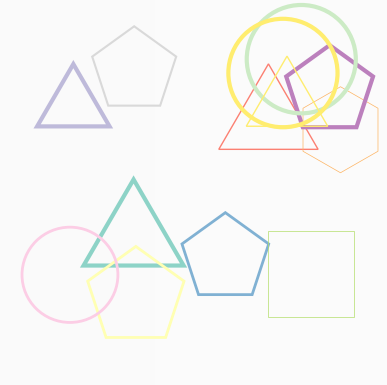[{"shape": "triangle", "thickness": 3, "radius": 0.75, "center": [0.345, 0.385]}, {"shape": "pentagon", "thickness": 2, "radius": 0.65, "center": [0.351, 0.229]}, {"shape": "triangle", "thickness": 3, "radius": 0.54, "center": [0.189, 0.726]}, {"shape": "triangle", "thickness": 1, "radius": 0.74, "center": [0.693, 0.686]}, {"shape": "pentagon", "thickness": 2, "radius": 0.59, "center": [0.582, 0.33]}, {"shape": "hexagon", "thickness": 0.5, "radius": 0.56, "center": [0.879, 0.663]}, {"shape": "square", "thickness": 0.5, "radius": 0.56, "center": [0.803, 0.288]}, {"shape": "circle", "thickness": 2, "radius": 0.62, "center": [0.181, 0.286]}, {"shape": "pentagon", "thickness": 1.5, "radius": 0.57, "center": [0.346, 0.818]}, {"shape": "pentagon", "thickness": 3, "radius": 0.59, "center": [0.851, 0.765]}, {"shape": "circle", "thickness": 3, "radius": 0.7, "center": [0.777, 0.846]}, {"shape": "circle", "thickness": 3, "radius": 0.7, "center": [0.73, 0.81]}, {"shape": "triangle", "thickness": 1, "radius": 0.61, "center": [0.741, 0.733]}]